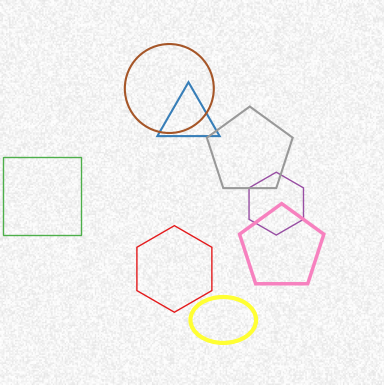[{"shape": "hexagon", "thickness": 1, "radius": 0.56, "center": [0.453, 0.301]}, {"shape": "triangle", "thickness": 1.5, "radius": 0.47, "center": [0.49, 0.693]}, {"shape": "square", "thickness": 1, "radius": 0.51, "center": [0.11, 0.491]}, {"shape": "hexagon", "thickness": 1, "radius": 0.41, "center": [0.718, 0.471]}, {"shape": "oval", "thickness": 3, "radius": 0.43, "center": [0.58, 0.169]}, {"shape": "circle", "thickness": 1.5, "radius": 0.58, "center": [0.44, 0.77]}, {"shape": "pentagon", "thickness": 2.5, "radius": 0.58, "center": [0.732, 0.356]}, {"shape": "pentagon", "thickness": 1.5, "radius": 0.59, "center": [0.649, 0.606]}]